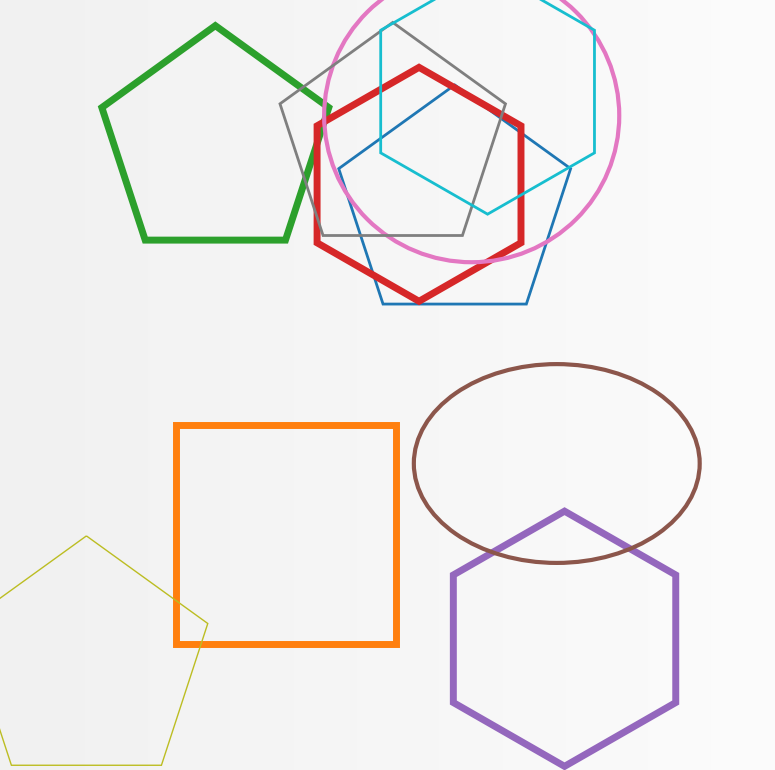[{"shape": "pentagon", "thickness": 1, "radius": 0.79, "center": [0.587, 0.732]}, {"shape": "square", "thickness": 2.5, "radius": 0.71, "center": [0.369, 0.306]}, {"shape": "pentagon", "thickness": 2.5, "radius": 0.77, "center": [0.278, 0.813]}, {"shape": "hexagon", "thickness": 2.5, "radius": 0.76, "center": [0.541, 0.761]}, {"shape": "hexagon", "thickness": 2.5, "radius": 0.83, "center": [0.728, 0.17]}, {"shape": "oval", "thickness": 1.5, "radius": 0.92, "center": [0.718, 0.398]}, {"shape": "circle", "thickness": 1.5, "radius": 0.95, "center": [0.609, 0.85]}, {"shape": "pentagon", "thickness": 1, "radius": 0.76, "center": [0.507, 0.818]}, {"shape": "pentagon", "thickness": 0.5, "radius": 0.82, "center": [0.112, 0.139]}, {"shape": "hexagon", "thickness": 1, "radius": 0.8, "center": [0.629, 0.881]}]